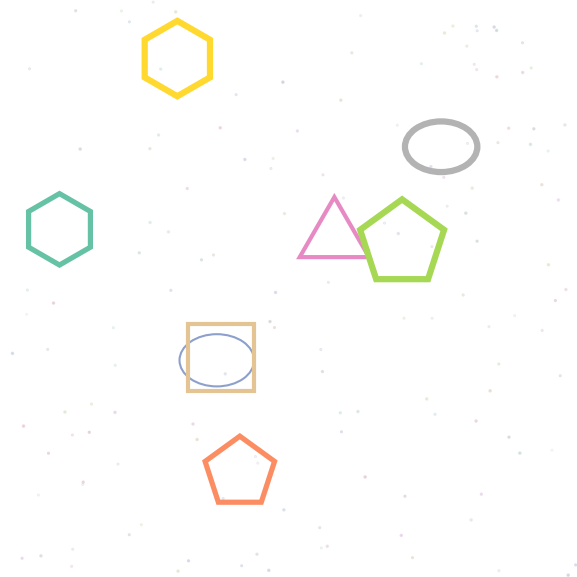[{"shape": "hexagon", "thickness": 2.5, "radius": 0.31, "center": [0.103, 0.602]}, {"shape": "pentagon", "thickness": 2.5, "radius": 0.32, "center": [0.415, 0.181]}, {"shape": "oval", "thickness": 1, "radius": 0.32, "center": [0.375, 0.375]}, {"shape": "triangle", "thickness": 2, "radius": 0.35, "center": [0.579, 0.589]}, {"shape": "pentagon", "thickness": 3, "radius": 0.38, "center": [0.696, 0.578]}, {"shape": "hexagon", "thickness": 3, "radius": 0.33, "center": [0.307, 0.898]}, {"shape": "square", "thickness": 2, "radius": 0.29, "center": [0.383, 0.38]}, {"shape": "oval", "thickness": 3, "radius": 0.31, "center": [0.764, 0.745]}]